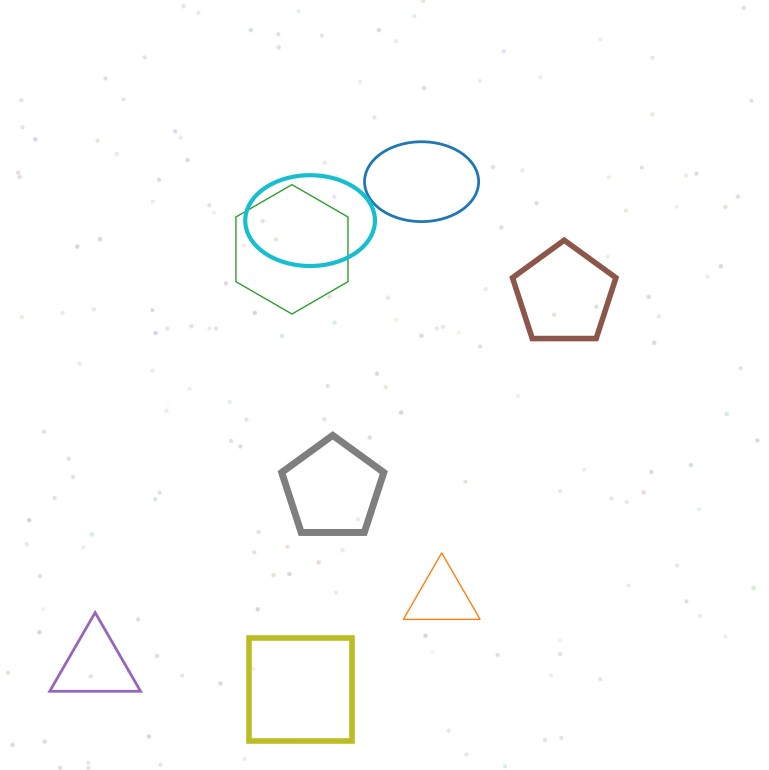[{"shape": "oval", "thickness": 1, "radius": 0.37, "center": [0.548, 0.764]}, {"shape": "triangle", "thickness": 0.5, "radius": 0.29, "center": [0.574, 0.224]}, {"shape": "hexagon", "thickness": 0.5, "radius": 0.42, "center": [0.379, 0.676]}, {"shape": "triangle", "thickness": 1, "radius": 0.34, "center": [0.124, 0.136]}, {"shape": "pentagon", "thickness": 2, "radius": 0.35, "center": [0.733, 0.617]}, {"shape": "pentagon", "thickness": 2.5, "radius": 0.35, "center": [0.432, 0.365]}, {"shape": "square", "thickness": 2, "radius": 0.33, "center": [0.39, 0.104]}, {"shape": "oval", "thickness": 1.5, "radius": 0.42, "center": [0.403, 0.713]}]